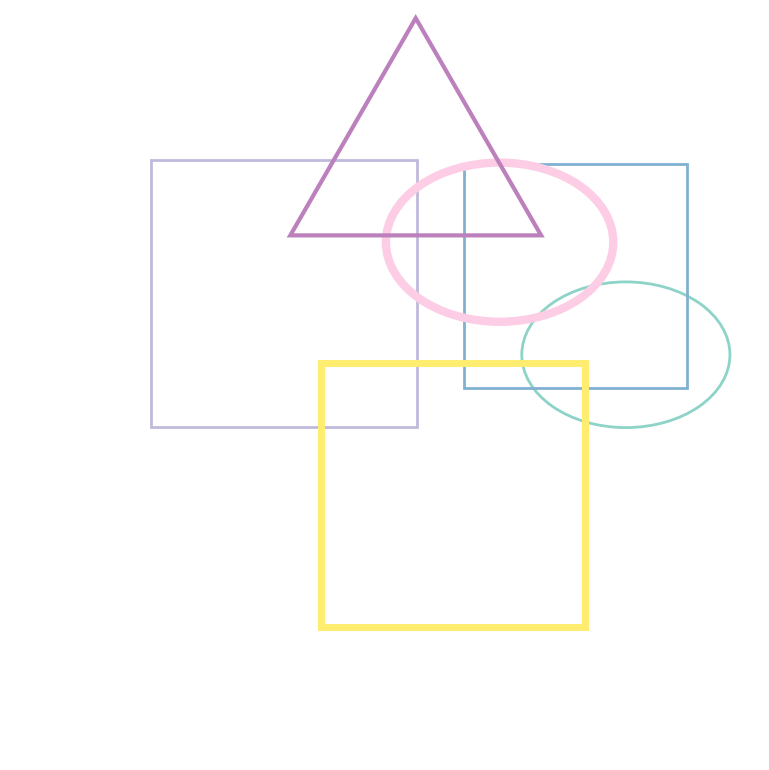[{"shape": "oval", "thickness": 1, "radius": 0.68, "center": [0.813, 0.539]}, {"shape": "square", "thickness": 1, "radius": 0.87, "center": [0.369, 0.618]}, {"shape": "square", "thickness": 1, "radius": 0.72, "center": [0.747, 0.641]}, {"shape": "oval", "thickness": 3, "radius": 0.74, "center": [0.649, 0.685]}, {"shape": "triangle", "thickness": 1.5, "radius": 0.94, "center": [0.54, 0.788]}, {"shape": "square", "thickness": 2.5, "radius": 0.86, "center": [0.588, 0.357]}]